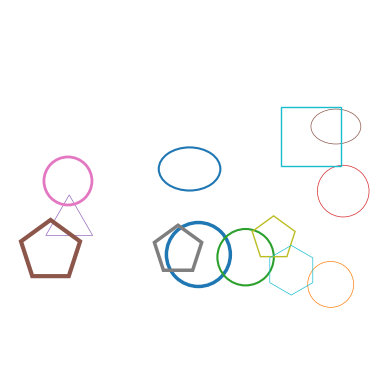[{"shape": "oval", "thickness": 1.5, "radius": 0.4, "center": [0.492, 0.561]}, {"shape": "circle", "thickness": 2.5, "radius": 0.42, "center": [0.515, 0.339]}, {"shape": "circle", "thickness": 0.5, "radius": 0.3, "center": [0.859, 0.261]}, {"shape": "circle", "thickness": 1.5, "radius": 0.37, "center": [0.638, 0.332]}, {"shape": "circle", "thickness": 0.5, "radius": 0.34, "center": [0.891, 0.504]}, {"shape": "triangle", "thickness": 0.5, "radius": 0.35, "center": [0.18, 0.423]}, {"shape": "pentagon", "thickness": 3, "radius": 0.4, "center": [0.131, 0.348]}, {"shape": "oval", "thickness": 0.5, "radius": 0.32, "center": [0.872, 0.671]}, {"shape": "circle", "thickness": 2, "radius": 0.31, "center": [0.176, 0.53]}, {"shape": "pentagon", "thickness": 2.5, "radius": 0.32, "center": [0.462, 0.35]}, {"shape": "pentagon", "thickness": 1, "radius": 0.29, "center": [0.711, 0.381]}, {"shape": "hexagon", "thickness": 0.5, "radius": 0.32, "center": [0.757, 0.298]}, {"shape": "square", "thickness": 1, "radius": 0.39, "center": [0.808, 0.645]}]